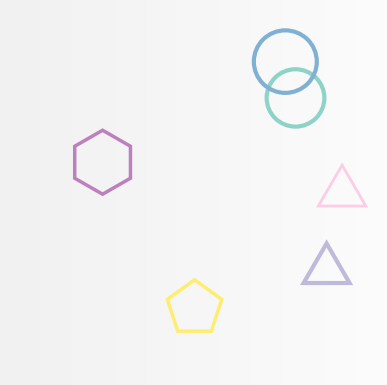[{"shape": "circle", "thickness": 3, "radius": 0.37, "center": [0.763, 0.746]}, {"shape": "triangle", "thickness": 3, "radius": 0.34, "center": [0.843, 0.299]}, {"shape": "circle", "thickness": 3, "radius": 0.41, "center": [0.736, 0.84]}, {"shape": "triangle", "thickness": 2, "radius": 0.35, "center": [0.883, 0.5]}, {"shape": "hexagon", "thickness": 2.5, "radius": 0.42, "center": [0.265, 0.579]}, {"shape": "pentagon", "thickness": 2.5, "radius": 0.37, "center": [0.502, 0.2]}]